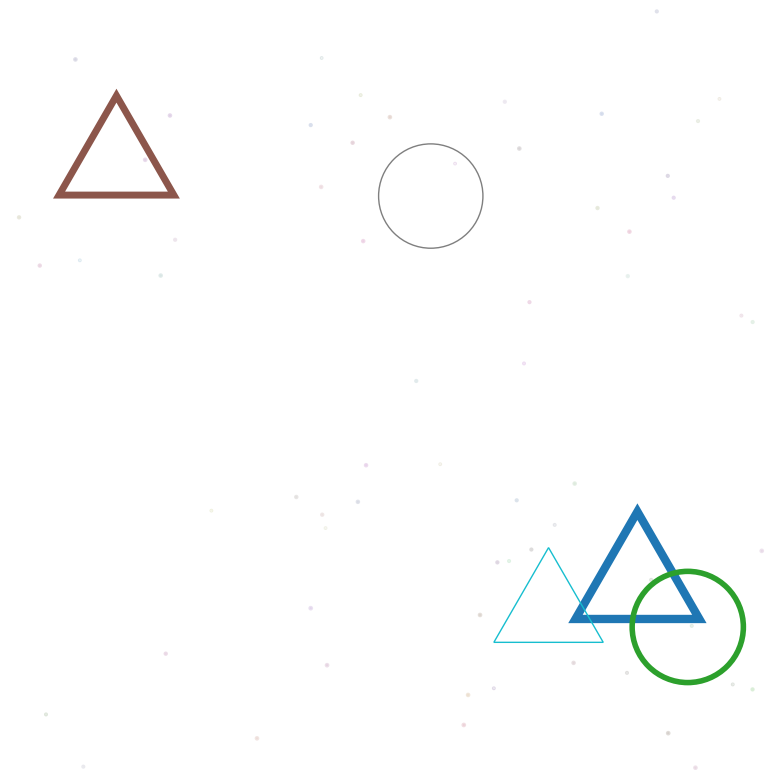[{"shape": "triangle", "thickness": 3, "radius": 0.46, "center": [0.828, 0.243]}, {"shape": "circle", "thickness": 2, "radius": 0.36, "center": [0.893, 0.186]}, {"shape": "triangle", "thickness": 2.5, "radius": 0.43, "center": [0.151, 0.79]}, {"shape": "circle", "thickness": 0.5, "radius": 0.34, "center": [0.559, 0.745]}, {"shape": "triangle", "thickness": 0.5, "radius": 0.41, "center": [0.712, 0.207]}]